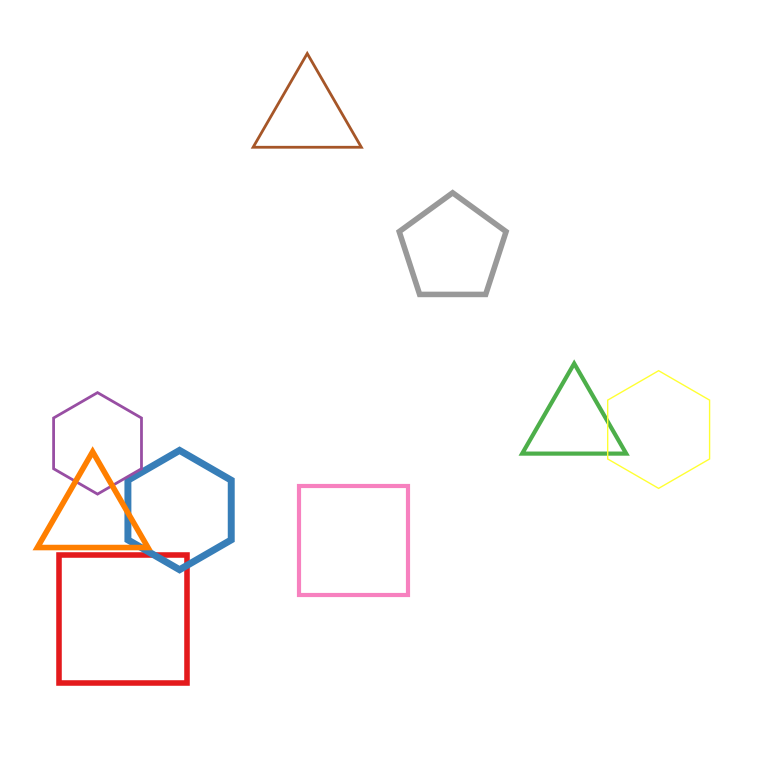[{"shape": "square", "thickness": 2, "radius": 0.41, "center": [0.16, 0.196]}, {"shape": "hexagon", "thickness": 2.5, "radius": 0.39, "center": [0.233, 0.338]}, {"shape": "triangle", "thickness": 1.5, "radius": 0.39, "center": [0.746, 0.45]}, {"shape": "hexagon", "thickness": 1, "radius": 0.33, "center": [0.127, 0.424]}, {"shape": "triangle", "thickness": 2, "radius": 0.41, "center": [0.12, 0.33]}, {"shape": "hexagon", "thickness": 0.5, "radius": 0.38, "center": [0.855, 0.442]}, {"shape": "triangle", "thickness": 1, "radius": 0.41, "center": [0.399, 0.849]}, {"shape": "square", "thickness": 1.5, "radius": 0.35, "center": [0.459, 0.298]}, {"shape": "pentagon", "thickness": 2, "radius": 0.36, "center": [0.588, 0.677]}]